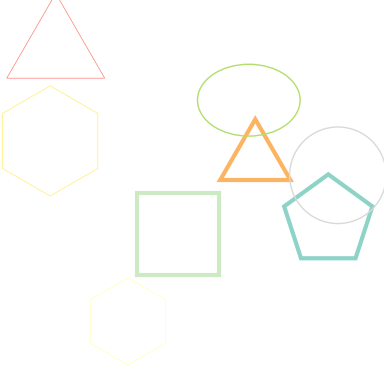[{"shape": "pentagon", "thickness": 3, "radius": 0.6, "center": [0.853, 0.427]}, {"shape": "hexagon", "thickness": 0.5, "radius": 0.57, "center": [0.332, 0.165]}, {"shape": "triangle", "thickness": 0.5, "radius": 0.73, "center": [0.145, 0.87]}, {"shape": "triangle", "thickness": 3, "radius": 0.53, "center": [0.663, 0.585]}, {"shape": "oval", "thickness": 1, "radius": 0.67, "center": [0.646, 0.74]}, {"shape": "circle", "thickness": 1, "radius": 0.63, "center": [0.878, 0.545]}, {"shape": "square", "thickness": 3, "radius": 0.53, "center": [0.463, 0.393]}, {"shape": "hexagon", "thickness": 0.5, "radius": 0.71, "center": [0.13, 0.634]}]